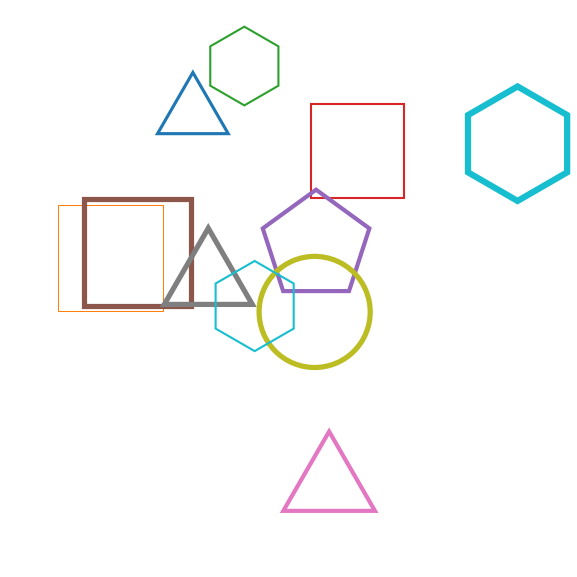[{"shape": "triangle", "thickness": 1.5, "radius": 0.35, "center": [0.334, 0.803]}, {"shape": "square", "thickness": 0.5, "radius": 0.46, "center": [0.192, 0.552]}, {"shape": "hexagon", "thickness": 1, "radius": 0.34, "center": [0.423, 0.885]}, {"shape": "square", "thickness": 1, "radius": 0.41, "center": [0.619, 0.737]}, {"shape": "pentagon", "thickness": 2, "radius": 0.49, "center": [0.547, 0.574]}, {"shape": "square", "thickness": 2.5, "radius": 0.46, "center": [0.238, 0.562]}, {"shape": "triangle", "thickness": 2, "radius": 0.46, "center": [0.57, 0.16]}, {"shape": "triangle", "thickness": 2.5, "radius": 0.44, "center": [0.361, 0.516]}, {"shape": "circle", "thickness": 2.5, "radius": 0.48, "center": [0.545, 0.459]}, {"shape": "hexagon", "thickness": 3, "radius": 0.5, "center": [0.896, 0.75]}, {"shape": "hexagon", "thickness": 1, "radius": 0.39, "center": [0.441, 0.469]}]